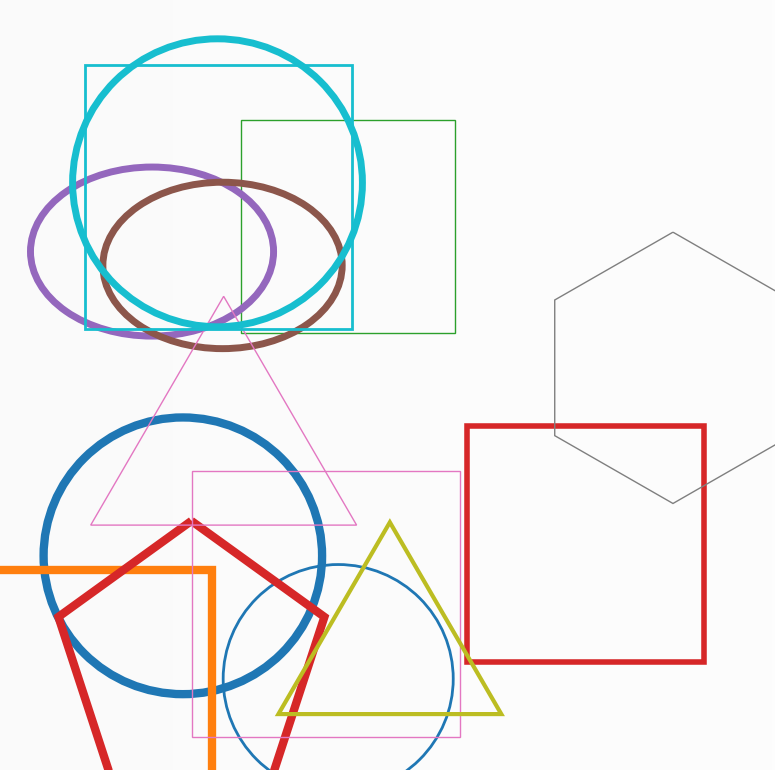[{"shape": "circle", "thickness": 3, "radius": 0.9, "center": [0.236, 0.278]}, {"shape": "circle", "thickness": 1, "radius": 0.74, "center": [0.436, 0.118]}, {"shape": "square", "thickness": 3, "radius": 0.76, "center": [0.122, 0.108]}, {"shape": "square", "thickness": 0.5, "radius": 0.69, "center": [0.449, 0.706]}, {"shape": "square", "thickness": 2, "radius": 0.77, "center": [0.755, 0.294]}, {"shape": "pentagon", "thickness": 3, "radius": 0.9, "center": [0.247, 0.143]}, {"shape": "oval", "thickness": 2.5, "radius": 0.78, "center": [0.196, 0.673]}, {"shape": "oval", "thickness": 2.5, "radius": 0.77, "center": [0.287, 0.655]}, {"shape": "square", "thickness": 0.5, "radius": 0.86, "center": [0.421, 0.216]}, {"shape": "triangle", "thickness": 0.5, "radius": 0.99, "center": [0.289, 0.417]}, {"shape": "hexagon", "thickness": 0.5, "radius": 0.88, "center": [0.868, 0.522]}, {"shape": "triangle", "thickness": 1.5, "radius": 0.83, "center": [0.503, 0.156]}, {"shape": "circle", "thickness": 2.5, "radius": 0.93, "center": [0.281, 0.763]}, {"shape": "square", "thickness": 1, "radius": 0.86, "center": [0.282, 0.744]}]